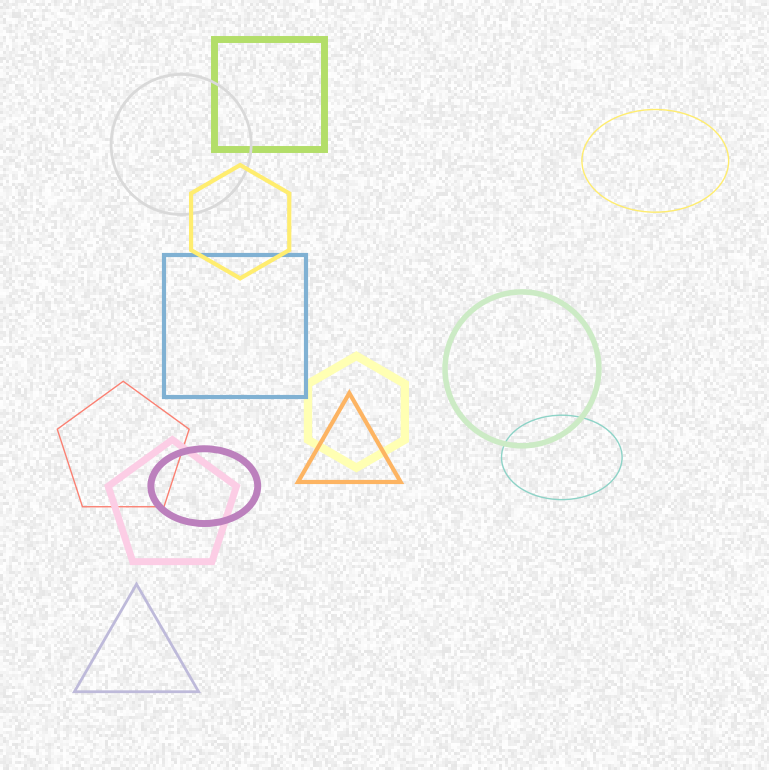[{"shape": "oval", "thickness": 0.5, "radius": 0.39, "center": [0.73, 0.406]}, {"shape": "hexagon", "thickness": 3, "radius": 0.36, "center": [0.463, 0.465]}, {"shape": "triangle", "thickness": 1, "radius": 0.47, "center": [0.177, 0.148]}, {"shape": "pentagon", "thickness": 0.5, "radius": 0.45, "center": [0.16, 0.415]}, {"shape": "square", "thickness": 1.5, "radius": 0.46, "center": [0.305, 0.576]}, {"shape": "triangle", "thickness": 1.5, "radius": 0.38, "center": [0.454, 0.413]}, {"shape": "square", "thickness": 2.5, "radius": 0.36, "center": [0.349, 0.878]}, {"shape": "pentagon", "thickness": 2.5, "radius": 0.44, "center": [0.224, 0.341]}, {"shape": "circle", "thickness": 1, "radius": 0.45, "center": [0.235, 0.812]}, {"shape": "oval", "thickness": 2.5, "radius": 0.35, "center": [0.265, 0.369]}, {"shape": "circle", "thickness": 2, "radius": 0.5, "center": [0.678, 0.521]}, {"shape": "hexagon", "thickness": 1.5, "radius": 0.37, "center": [0.312, 0.712]}, {"shape": "oval", "thickness": 0.5, "radius": 0.48, "center": [0.851, 0.791]}]